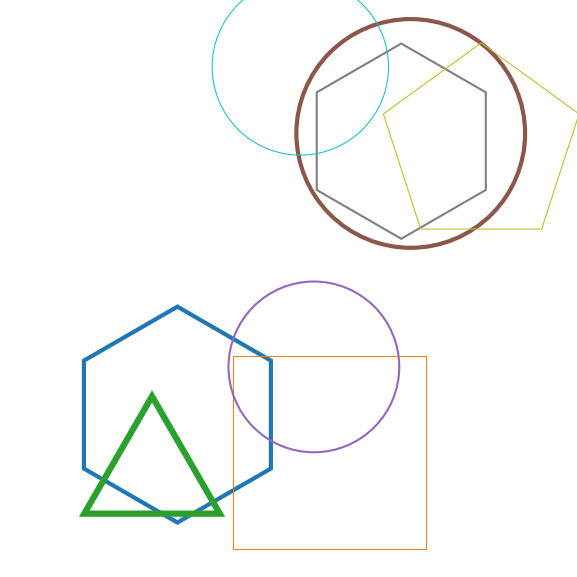[{"shape": "hexagon", "thickness": 2, "radius": 0.93, "center": [0.307, 0.281]}, {"shape": "square", "thickness": 0.5, "radius": 0.84, "center": [0.571, 0.215]}, {"shape": "triangle", "thickness": 3, "radius": 0.68, "center": [0.263, 0.177]}, {"shape": "circle", "thickness": 1, "radius": 0.74, "center": [0.543, 0.364]}, {"shape": "circle", "thickness": 2, "radius": 0.99, "center": [0.711, 0.768]}, {"shape": "hexagon", "thickness": 1, "radius": 0.85, "center": [0.695, 0.755]}, {"shape": "pentagon", "thickness": 0.5, "radius": 0.89, "center": [0.833, 0.747]}, {"shape": "circle", "thickness": 0.5, "radius": 0.76, "center": [0.52, 0.883]}]